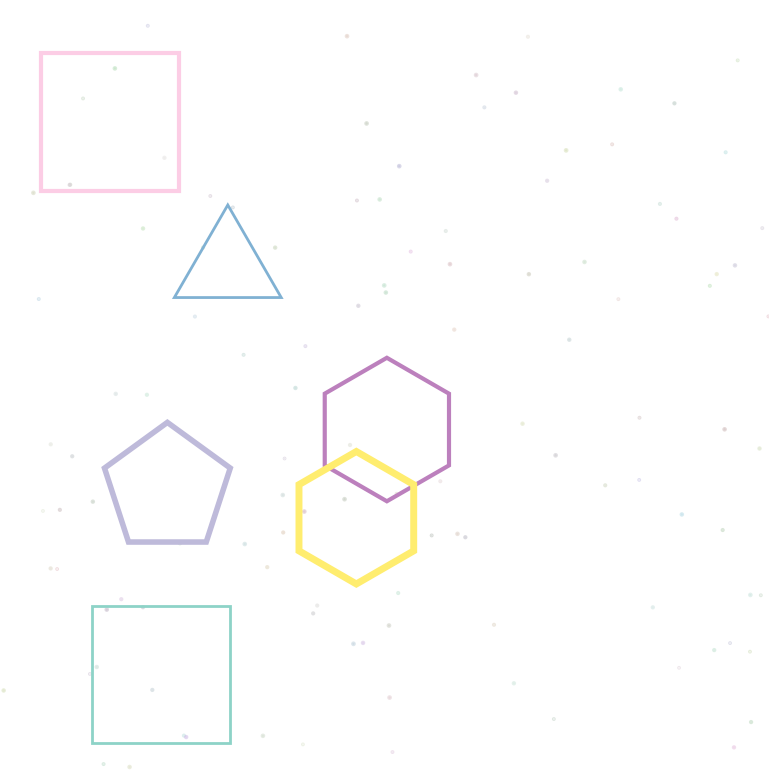[{"shape": "square", "thickness": 1, "radius": 0.45, "center": [0.209, 0.124]}, {"shape": "pentagon", "thickness": 2, "radius": 0.43, "center": [0.217, 0.366]}, {"shape": "triangle", "thickness": 1, "radius": 0.4, "center": [0.296, 0.654]}, {"shape": "square", "thickness": 1.5, "radius": 0.45, "center": [0.143, 0.842]}, {"shape": "hexagon", "thickness": 1.5, "radius": 0.47, "center": [0.502, 0.442]}, {"shape": "hexagon", "thickness": 2.5, "radius": 0.43, "center": [0.463, 0.328]}]